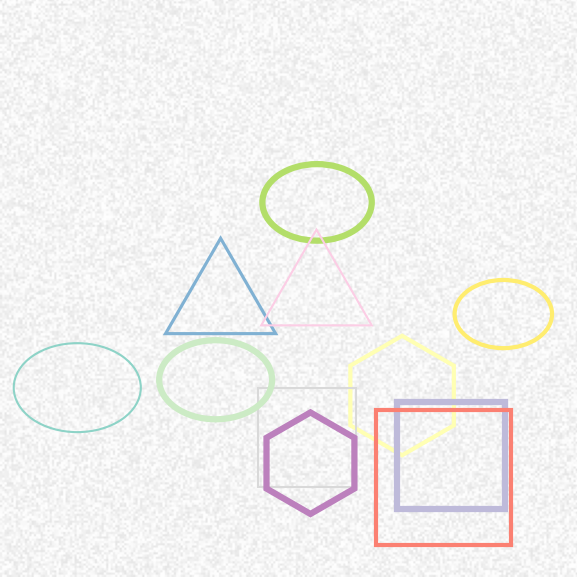[{"shape": "oval", "thickness": 1, "radius": 0.55, "center": [0.134, 0.328]}, {"shape": "hexagon", "thickness": 2, "radius": 0.52, "center": [0.696, 0.314]}, {"shape": "square", "thickness": 3, "radius": 0.47, "center": [0.781, 0.21]}, {"shape": "square", "thickness": 2, "radius": 0.58, "center": [0.769, 0.172]}, {"shape": "triangle", "thickness": 1.5, "radius": 0.55, "center": [0.382, 0.476]}, {"shape": "oval", "thickness": 3, "radius": 0.47, "center": [0.549, 0.649]}, {"shape": "triangle", "thickness": 1, "radius": 0.55, "center": [0.548, 0.491]}, {"shape": "square", "thickness": 1, "radius": 0.43, "center": [0.531, 0.241]}, {"shape": "hexagon", "thickness": 3, "radius": 0.44, "center": [0.538, 0.197]}, {"shape": "oval", "thickness": 3, "radius": 0.49, "center": [0.373, 0.342]}, {"shape": "oval", "thickness": 2, "radius": 0.42, "center": [0.872, 0.455]}]